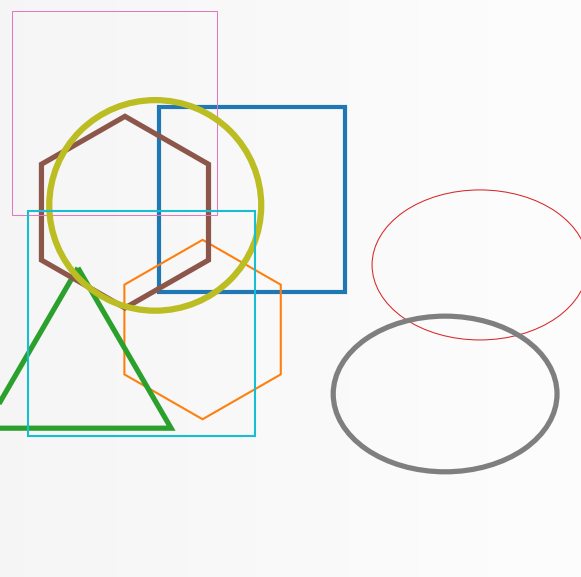[{"shape": "square", "thickness": 2, "radius": 0.8, "center": [0.433, 0.654]}, {"shape": "hexagon", "thickness": 1, "radius": 0.78, "center": [0.349, 0.429]}, {"shape": "triangle", "thickness": 2.5, "radius": 0.93, "center": [0.134, 0.35]}, {"shape": "oval", "thickness": 0.5, "radius": 0.93, "center": [0.826, 0.54]}, {"shape": "hexagon", "thickness": 2.5, "radius": 0.83, "center": [0.215, 0.632]}, {"shape": "square", "thickness": 0.5, "radius": 0.88, "center": [0.197, 0.804]}, {"shape": "oval", "thickness": 2.5, "radius": 0.96, "center": [0.766, 0.317]}, {"shape": "circle", "thickness": 3, "radius": 0.91, "center": [0.267, 0.643]}, {"shape": "square", "thickness": 1, "radius": 0.97, "center": [0.243, 0.44]}]